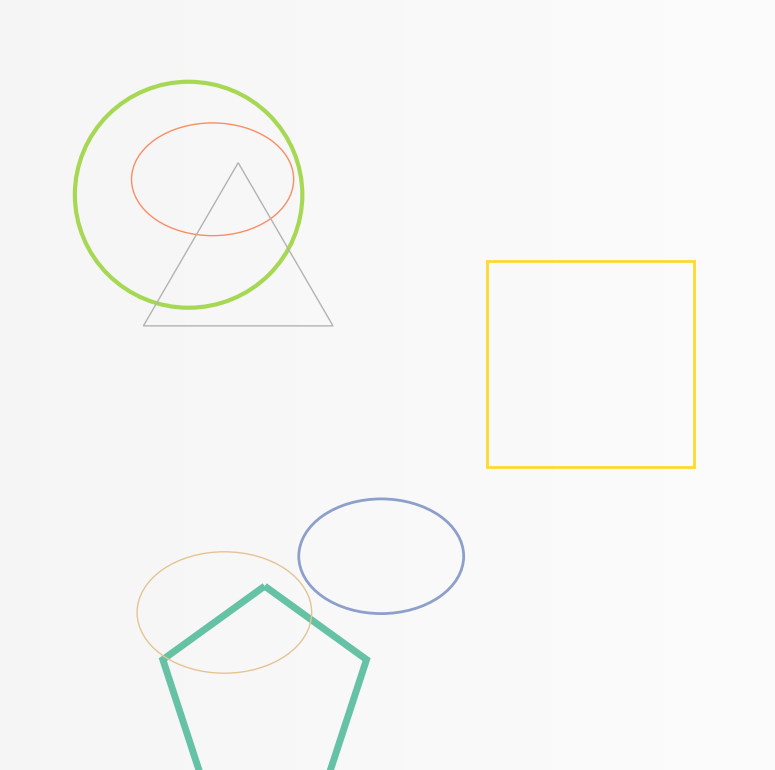[{"shape": "pentagon", "thickness": 2.5, "radius": 0.69, "center": [0.342, 0.101]}, {"shape": "oval", "thickness": 0.5, "radius": 0.52, "center": [0.274, 0.767]}, {"shape": "oval", "thickness": 1, "radius": 0.53, "center": [0.492, 0.278]}, {"shape": "circle", "thickness": 1.5, "radius": 0.73, "center": [0.243, 0.747]}, {"shape": "square", "thickness": 1, "radius": 0.67, "center": [0.762, 0.528]}, {"shape": "oval", "thickness": 0.5, "radius": 0.56, "center": [0.29, 0.205]}, {"shape": "triangle", "thickness": 0.5, "radius": 0.71, "center": [0.307, 0.647]}]